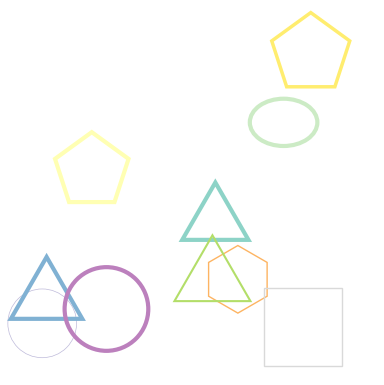[{"shape": "triangle", "thickness": 3, "radius": 0.5, "center": [0.559, 0.427]}, {"shape": "pentagon", "thickness": 3, "radius": 0.5, "center": [0.238, 0.556]}, {"shape": "circle", "thickness": 0.5, "radius": 0.45, "center": [0.11, 0.16]}, {"shape": "triangle", "thickness": 3, "radius": 0.54, "center": [0.121, 0.225]}, {"shape": "hexagon", "thickness": 1, "radius": 0.44, "center": [0.618, 0.275]}, {"shape": "triangle", "thickness": 1.5, "radius": 0.57, "center": [0.552, 0.275]}, {"shape": "square", "thickness": 1, "radius": 0.51, "center": [0.787, 0.15]}, {"shape": "circle", "thickness": 3, "radius": 0.54, "center": [0.276, 0.197]}, {"shape": "oval", "thickness": 3, "radius": 0.44, "center": [0.737, 0.682]}, {"shape": "pentagon", "thickness": 2.5, "radius": 0.53, "center": [0.807, 0.861]}]